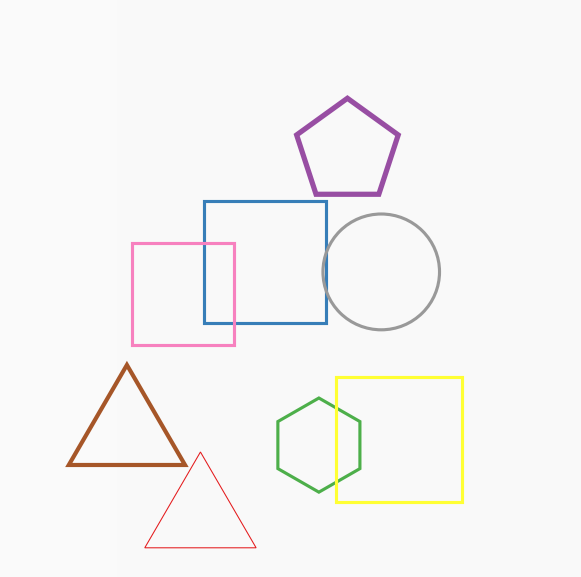[{"shape": "triangle", "thickness": 0.5, "radius": 0.55, "center": [0.345, 0.106]}, {"shape": "square", "thickness": 1.5, "radius": 0.53, "center": [0.456, 0.546]}, {"shape": "hexagon", "thickness": 1.5, "radius": 0.41, "center": [0.549, 0.228]}, {"shape": "pentagon", "thickness": 2.5, "radius": 0.46, "center": [0.598, 0.737]}, {"shape": "square", "thickness": 1.5, "radius": 0.54, "center": [0.687, 0.238]}, {"shape": "triangle", "thickness": 2, "radius": 0.58, "center": [0.218, 0.252]}, {"shape": "square", "thickness": 1.5, "radius": 0.44, "center": [0.315, 0.491]}, {"shape": "circle", "thickness": 1.5, "radius": 0.5, "center": [0.656, 0.528]}]